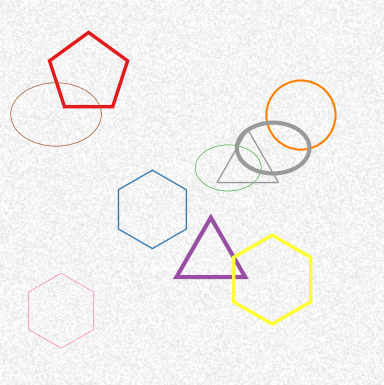[{"shape": "pentagon", "thickness": 2.5, "radius": 0.53, "center": [0.23, 0.809]}, {"shape": "hexagon", "thickness": 1, "radius": 0.51, "center": [0.396, 0.456]}, {"shape": "oval", "thickness": 0.5, "radius": 0.43, "center": [0.593, 0.564]}, {"shape": "triangle", "thickness": 3, "radius": 0.52, "center": [0.548, 0.332]}, {"shape": "circle", "thickness": 1.5, "radius": 0.45, "center": [0.782, 0.701]}, {"shape": "hexagon", "thickness": 2.5, "radius": 0.58, "center": [0.707, 0.274]}, {"shape": "oval", "thickness": 0.5, "radius": 0.59, "center": [0.146, 0.703]}, {"shape": "hexagon", "thickness": 0.5, "radius": 0.49, "center": [0.159, 0.193]}, {"shape": "triangle", "thickness": 1, "radius": 0.46, "center": [0.643, 0.572]}, {"shape": "oval", "thickness": 3, "radius": 0.47, "center": [0.71, 0.615]}]